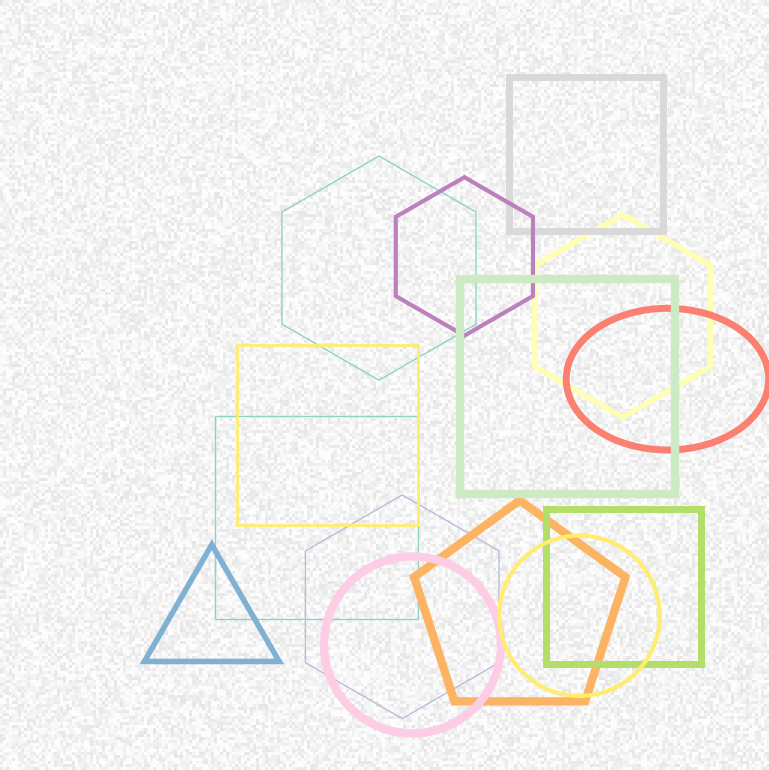[{"shape": "square", "thickness": 0.5, "radius": 0.66, "center": [0.411, 0.328]}, {"shape": "hexagon", "thickness": 0.5, "radius": 0.73, "center": [0.492, 0.652]}, {"shape": "hexagon", "thickness": 2, "radius": 0.66, "center": [0.809, 0.59]}, {"shape": "hexagon", "thickness": 0.5, "radius": 0.73, "center": [0.522, 0.212]}, {"shape": "oval", "thickness": 2.5, "radius": 0.66, "center": [0.867, 0.508]}, {"shape": "triangle", "thickness": 2, "radius": 0.51, "center": [0.275, 0.191]}, {"shape": "pentagon", "thickness": 3, "radius": 0.72, "center": [0.675, 0.206]}, {"shape": "square", "thickness": 2.5, "radius": 0.5, "center": [0.81, 0.238]}, {"shape": "circle", "thickness": 3, "radius": 0.57, "center": [0.536, 0.162]}, {"shape": "square", "thickness": 2.5, "radius": 0.5, "center": [0.761, 0.8]}, {"shape": "hexagon", "thickness": 1.5, "radius": 0.51, "center": [0.603, 0.667]}, {"shape": "square", "thickness": 3, "radius": 0.7, "center": [0.736, 0.498]}, {"shape": "circle", "thickness": 1.5, "radius": 0.52, "center": [0.753, 0.2]}, {"shape": "square", "thickness": 1, "radius": 0.59, "center": [0.425, 0.435]}]